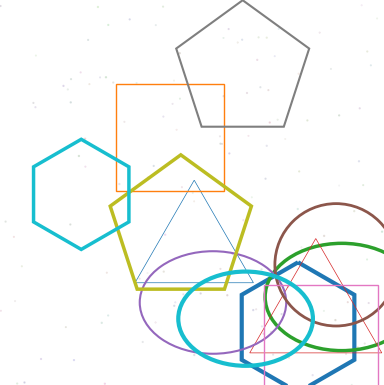[{"shape": "hexagon", "thickness": 3, "radius": 0.84, "center": [0.774, 0.15]}, {"shape": "triangle", "thickness": 0.5, "radius": 0.89, "center": [0.504, 0.354]}, {"shape": "square", "thickness": 1, "radius": 0.7, "center": [0.442, 0.643]}, {"shape": "oval", "thickness": 2.5, "radius": 1.0, "center": [0.888, 0.229]}, {"shape": "triangle", "thickness": 0.5, "radius": 0.99, "center": [0.82, 0.182]}, {"shape": "oval", "thickness": 1.5, "radius": 0.95, "center": [0.553, 0.214]}, {"shape": "circle", "thickness": 2, "radius": 0.79, "center": [0.873, 0.312]}, {"shape": "square", "thickness": 1, "radius": 0.74, "center": [0.833, 0.113]}, {"shape": "pentagon", "thickness": 1.5, "radius": 0.91, "center": [0.63, 0.818]}, {"shape": "pentagon", "thickness": 2.5, "radius": 0.96, "center": [0.47, 0.405]}, {"shape": "oval", "thickness": 3, "radius": 0.87, "center": [0.638, 0.172]}, {"shape": "hexagon", "thickness": 2.5, "radius": 0.72, "center": [0.211, 0.495]}]